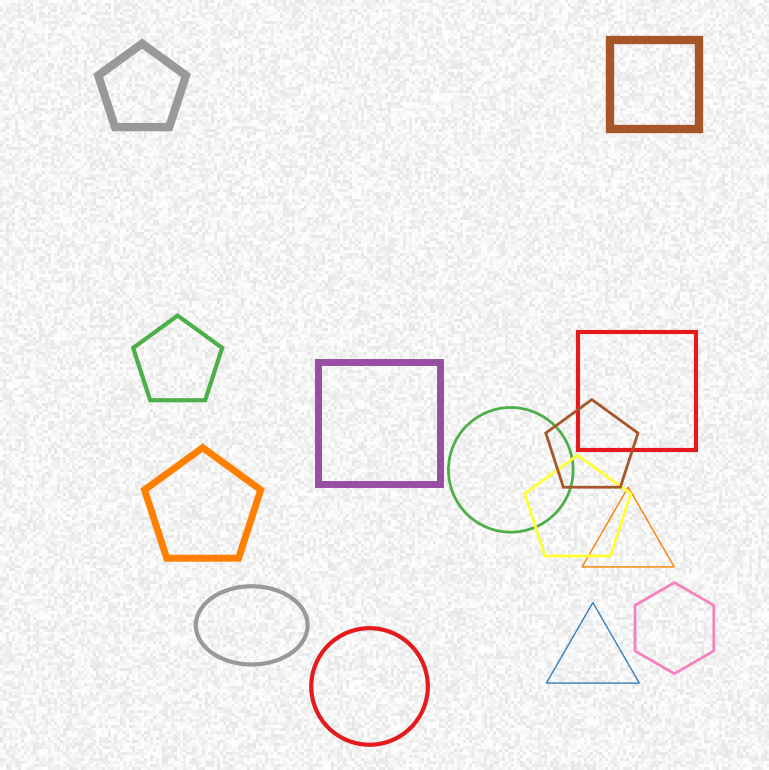[{"shape": "square", "thickness": 1.5, "radius": 0.39, "center": [0.827, 0.492]}, {"shape": "circle", "thickness": 1.5, "radius": 0.38, "center": [0.48, 0.108]}, {"shape": "triangle", "thickness": 0.5, "radius": 0.35, "center": [0.77, 0.148]}, {"shape": "pentagon", "thickness": 1.5, "radius": 0.3, "center": [0.231, 0.529]}, {"shape": "circle", "thickness": 1, "radius": 0.4, "center": [0.663, 0.39]}, {"shape": "square", "thickness": 2.5, "radius": 0.4, "center": [0.492, 0.451]}, {"shape": "pentagon", "thickness": 2.5, "radius": 0.4, "center": [0.263, 0.339]}, {"shape": "triangle", "thickness": 0.5, "radius": 0.35, "center": [0.816, 0.298]}, {"shape": "pentagon", "thickness": 1, "radius": 0.36, "center": [0.75, 0.336]}, {"shape": "square", "thickness": 3, "radius": 0.29, "center": [0.85, 0.891]}, {"shape": "pentagon", "thickness": 1, "radius": 0.31, "center": [0.769, 0.418]}, {"shape": "hexagon", "thickness": 1, "radius": 0.3, "center": [0.876, 0.184]}, {"shape": "pentagon", "thickness": 3, "radius": 0.3, "center": [0.185, 0.883]}, {"shape": "oval", "thickness": 1.5, "radius": 0.36, "center": [0.327, 0.188]}]